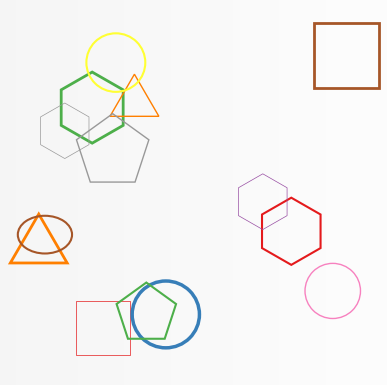[{"shape": "square", "thickness": 0.5, "radius": 0.35, "center": [0.265, 0.148]}, {"shape": "hexagon", "thickness": 1.5, "radius": 0.44, "center": [0.752, 0.399]}, {"shape": "circle", "thickness": 2.5, "radius": 0.43, "center": [0.428, 0.183]}, {"shape": "hexagon", "thickness": 2, "radius": 0.46, "center": [0.238, 0.72]}, {"shape": "pentagon", "thickness": 1.5, "radius": 0.4, "center": [0.378, 0.185]}, {"shape": "hexagon", "thickness": 0.5, "radius": 0.36, "center": [0.678, 0.476]}, {"shape": "triangle", "thickness": 1, "radius": 0.36, "center": [0.347, 0.734]}, {"shape": "triangle", "thickness": 2, "radius": 0.42, "center": [0.1, 0.359]}, {"shape": "circle", "thickness": 1.5, "radius": 0.38, "center": [0.299, 0.837]}, {"shape": "square", "thickness": 2, "radius": 0.42, "center": [0.895, 0.856]}, {"shape": "oval", "thickness": 1.5, "radius": 0.35, "center": [0.116, 0.391]}, {"shape": "circle", "thickness": 1, "radius": 0.36, "center": [0.859, 0.244]}, {"shape": "pentagon", "thickness": 1, "radius": 0.49, "center": [0.291, 0.607]}, {"shape": "hexagon", "thickness": 0.5, "radius": 0.36, "center": [0.167, 0.66]}]